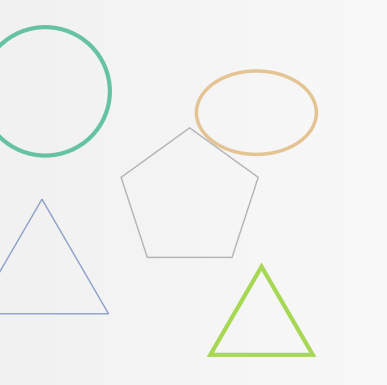[{"shape": "circle", "thickness": 3, "radius": 0.83, "center": [0.117, 0.763]}, {"shape": "triangle", "thickness": 1, "radius": 0.99, "center": [0.108, 0.284]}, {"shape": "triangle", "thickness": 3, "radius": 0.76, "center": [0.675, 0.155]}, {"shape": "oval", "thickness": 2.5, "radius": 0.77, "center": [0.662, 0.707]}, {"shape": "pentagon", "thickness": 1, "radius": 0.93, "center": [0.489, 0.482]}]